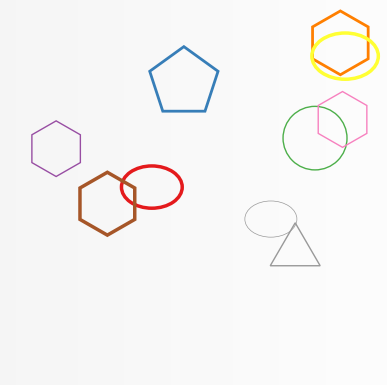[{"shape": "oval", "thickness": 2.5, "radius": 0.39, "center": [0.392, 0.514]}, {"shape": "pentagon", "thickness": 2, "radius": 0.46, "center": [0.475, 0.786]}, {"shape": "circle", "thickness": 1, "radius": 0.41, "center": [0.813, 0.641]}, {"shape": "hexagon", "thickness": 1, "radius": 0.36, "center": [0.145, 0.614]}, {"shape": "hexagon", "thickness": 2, "radius": 0.41, "center": [0.878, 0.889]}, {"shape": "oval", "thickness": 2.5, "radius": 0.43, "center": [0.891, 0.854]}, {"shape": "hexagon", "thickness": 2.5, "radius": 0.41, "center": [0.277, 0.471]}, {"shape": "hexagon", "thickness": 1, "radius": 0.36, "center": [0.884, 0.69]}, {"shape": "triangle", "thickness": 1, "radius": 0.37, "center": [0.762, 0.347]}, {"shape": "oval", "thickness": 0.5, "radius": 0.34, "center": [0.699, 0.431]}]